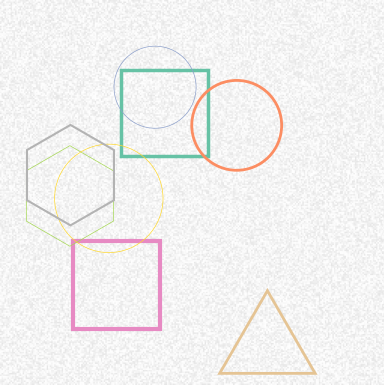[{"shape": "square", "thickness": 2.5, "radius": 0.56, "center": [0.428, 0.707]}, {"shape": "circle", "thickness": 2, "radius": 0.58, "center": [0.615, 0.674]}, {"shape": "circle", "thickness": 0.5, "radius": 0.53, "center": [0.403, 0.773]}, {"shape": "square", "thickness": 3, "radius": 0.57, "center": [0.302, 0.259]}, {"shape": "hexagon", "thickness": 0.5, "radius": 0.65, "center": [0.182, 0.491]}, {"shape": "circle", "thickness": 0.5, "radius": 0.7, "center": [0.283, 0.485]}, {"shape": "triangle", "thickness": 2, "radius": 0.72, "center": [0.695, 0.102]}, {"shape": "hexagon", "thickness": 1.5, "radius": 0.65, "center": [0.183, 0.545]}]